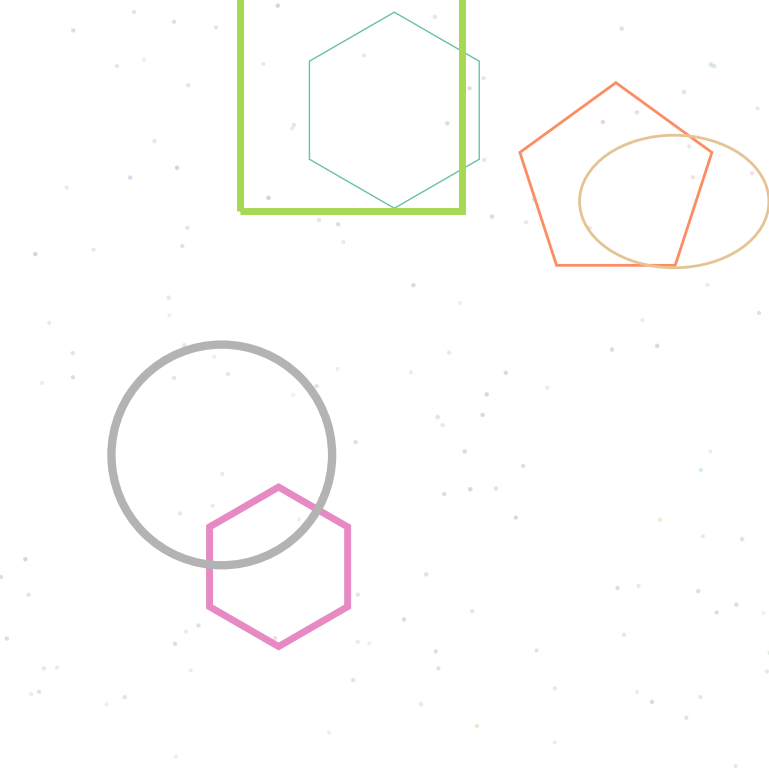[{"shape": "hexagon", "thickness": 0.5, "radius": 0.64, "center": [0.512, 0.857]}, {"shape": "pentagon", "thickness": 1, "radius": 0.66, "center": [0.8, 0.762]}, {"shape": "hexagon", "thickness": 2.5, "radius": 0.52, "center": [0.362, 0.264]}, {"shape": "square", "thickness": 2.5, "radius": 0.72, "center": [0.456, 0.87]}, {"shape": "oval", "thickness": 1, "radius": 0.61, "center": [0.876, 0.738]}, {"shape": "circle", "thickness": 3, "radius": 0.72, "center": [0.288, 0.409]}]